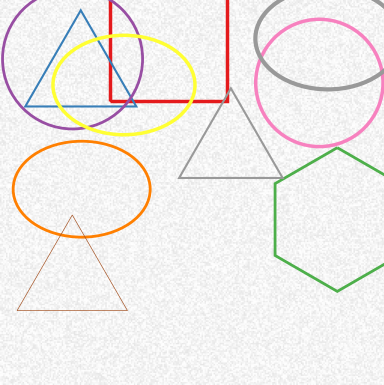[{"shape": "square", "thickness": 2.5, "radius": 0.76, "center": [0.438, 0.888]}, {"shape": "triangle", "thickness": 1.5, "radius": 0.83, "center": [0.21, 0.807]}, {"shape": "hexagon", "thickness": 2, "radius": 0.93, "center": [0.876, 0.43]}, {"shape": "circle", "thickness": 2, "radius": 0.91, "center": [0.188, 0.847]}, {"shape": "oval", "thickness": 2, "radius": 0.89, "center": [0.212, 0.509]}, {"shape": "oval", "thickness": 2.5, "radius": 0.92, "center": [0.322, 0.779]}, {"shape": "triangle", "thickness": 0.5, "radius": 0.83, "center": [0.188, 0.276]}, {"shape": "circle", "thickness": 2.5, "radius": 0.83, "center": [0.83, 0.785]}, {"shape": "oval", "thickness": 3, "radius": 0.94, "center": [0.852, 0.9]}, {"shape": "triangle", "thickness": 1.5, "radius": 0.78, "center": [0.6, 0.615]}]